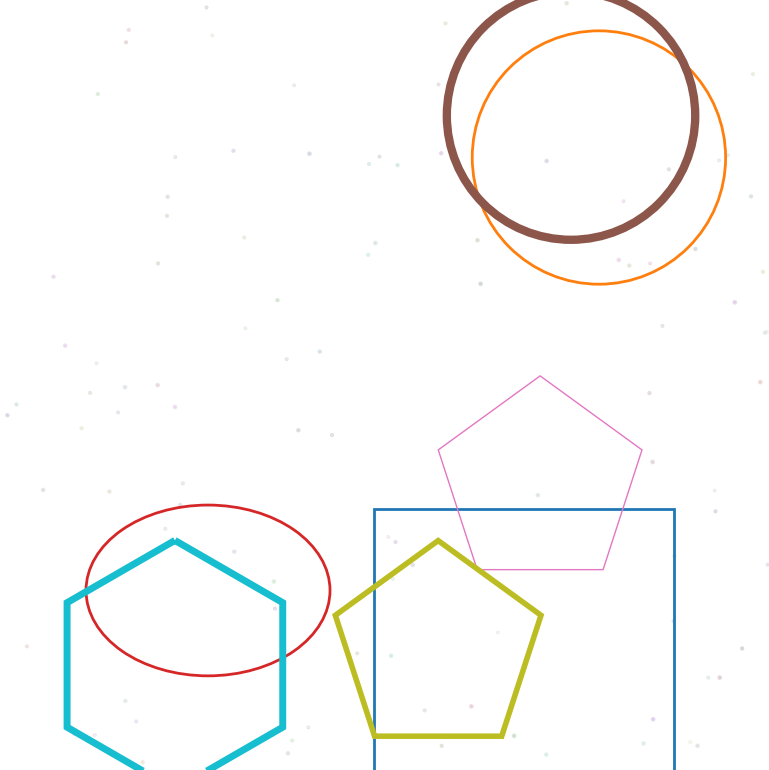[{"shape": "square", "thickness": 1, "radius": 0.98, "center": [0.68, 0.144]}, {"shape": "circle", "thickness": 1, "radius": 0.82, "center": [0.778, 0.795]}, {"shape": "oval", "thickness": 1, "radius": 0.79, "center": [0.27, 0.233]}, {"shape": "circle", "thickness": 3, "radius": 0.81, "center": [0.742, 0.85]}, {"shape": "pentagon", "thickness": 0.5, "radius": 0.7, "center": [0.701, 0.373]}, {"shape": "pentagon", "thickness": 2, "radius": 0.7, "center": [0.569, 0.158]}, {"shape": "hexagon", "thickness": 2.5, "radius": 0.81, "center": [0.227, 0.136]}]